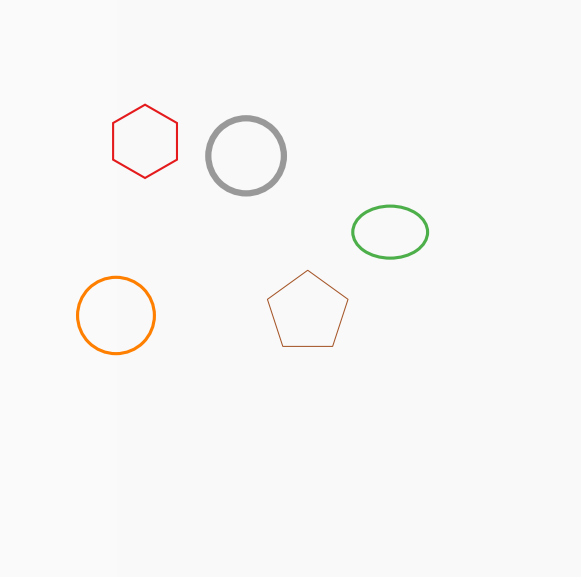[{"shape": "hexagon", "thickness": 1, "radius": 0.32, "center": [0.25, 0.754]}, {"shape": "oval", "thickness": 1.5, "radius": 0.32, "center": [0.671, 0.597]}, {"shape": "circle", "thickness": 1.5, "radius": 0.33, "center": [0.2, 0.453]}, {"shape": "pentagon", "thickness": 0.5, "radius": 0.36, "center": [0.529, 0.458]}, {"shape": "circle", "thickness": 3, "radius": 0.33, "center": [0.423, 0.729]}]